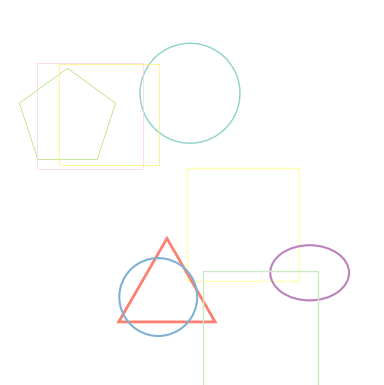[{"shape": "circle", "thickness": 1, "radius": 0.65, "center": [0.494, 0.758]}, {"shape": "square", "thickness": 1, "radius": 0.73, "center": [0.632, 0.417]}, {"shape": "triangle", "thickness": 2, "radius": 0.72, "center": [0.434, 0.236]}, {"shape": "circle", "thickness": 1.5, "radius": 0.51, "center": [0.411, 0.228]}, {"shape": "pentagon", "thickness": 0.5, "radius": 0.66, "center": [0.175, 0.691]}, {"shape": "square", "thickness": 0.5, "radius": 0.69, "center": [0.234, 0.699]}, {"shape": "oval", "thickness": 1.5, "radius": 0.51, "center": [0.804, 0.291]}, {"shape": "square", "thickness": 1, "radius": 0.75, "center": [0.678, 0.148]}, {"shape": "square", "thickness": 0.5, "radius": 0.65, "center": [0.283, 0.703]}]